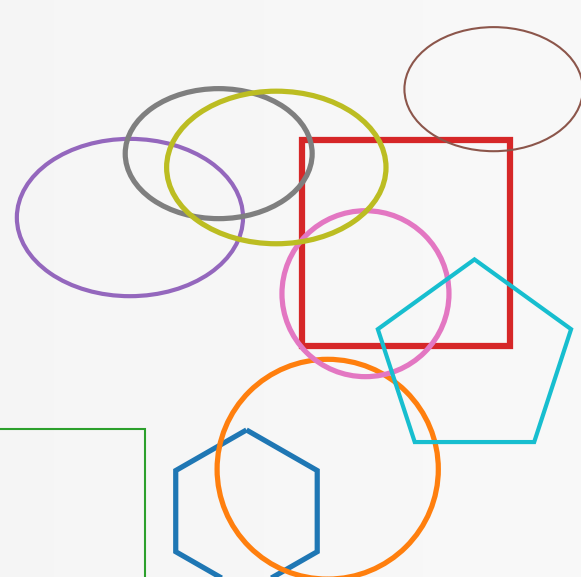[{"shape": "hexagon", "thickness": 2.5, "radius": 0.7, "center": [0.424, 0.114]}, {"shape": "circle", "thickness": 2.5, "radius": 0.95, "center": [0.564, 0.187]}, {"shape": "square", "thickness": 1, "radius": 0.71, "center": [0.108, 0.115]}, {"shape": "square", "thickness": 3, "radius": 0.89, "center": [0.699, 0.578]}, {"shape": "oval", "thickness": 2, "radius": 0.97, "center": [0.224, 0.622]}, {"shape": "oval", "thickness": 1, "radius": 0.77, "center": [0.849, 0.845]}, {"shape": "circle", "thickness": 2.5, "radius": 0.72, "center": [0.629, 0.491]}, {"shape": "oval", "thickness": 2.5, "radius": 0.8, "center": [0.376, 0.733]}, {"shape": "oval", "thickness": 2.5, "radius": 0.94, "center": [0.475, 0.709]}, {"shape": "pentagon", "thickness": 2, "radius": 0.87, "center": [0.816, 0.375]}]